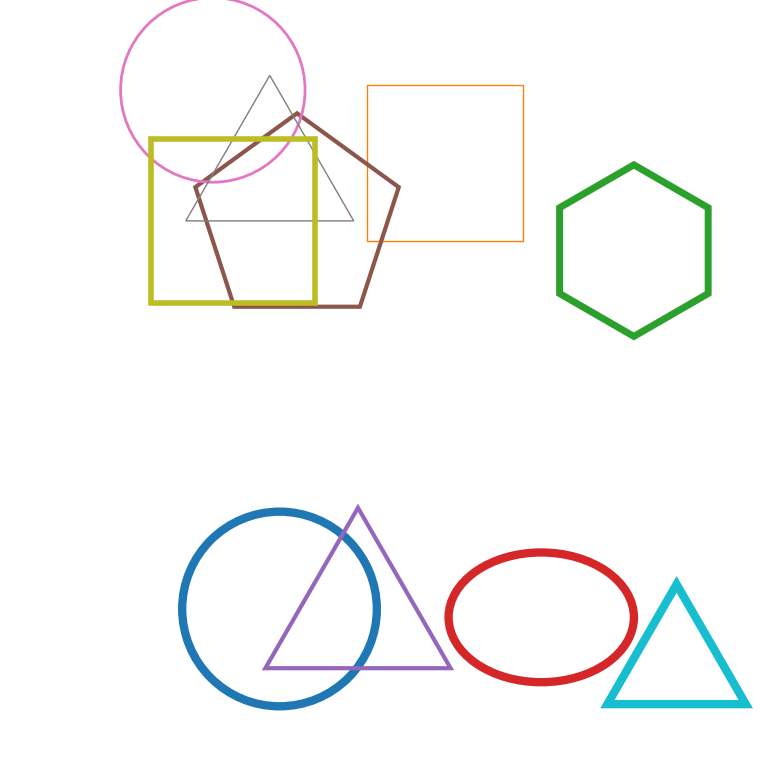[{"shape": "circle", "thickness": 3, "radius": 0.63, "center": [0.363, 0.209]}, {"shape": "square", "thickness": 0.5, "radius": 0.51, "center": [0.578, 0.789]}, {"shape": "hexagon", "thickness": 2.5, "radius": 0.56, "center": [0.823, 0.675]}, {"shape": "oval", "thickness": 3, "radius": 0.6, "center": [0.703, 0.198]}, {"shape": "triangle", "thickness": 1.5, "radius": 0.69, "center": [0.465, 0.202]}, {"shape": "pentagon", "thickness": 1.5, "radius": 0.69, "center": [0.386, 0.714]}, {"shape": "circle", "thickness": 1, "radius": 0.6, "center": [0.276, 0.883]}, {"shape": "triangle", "thickness": 0.5, "radius": 0.63, "center": [0.35, 0.776]}, {"shape": "square", "thickness": 2, "radius": 0.53, "center": [0.303, 0.713]}, {"shape": "triangle", "thickness": 3, "radius": 0.52, "center": [0.879, 0.137]}]